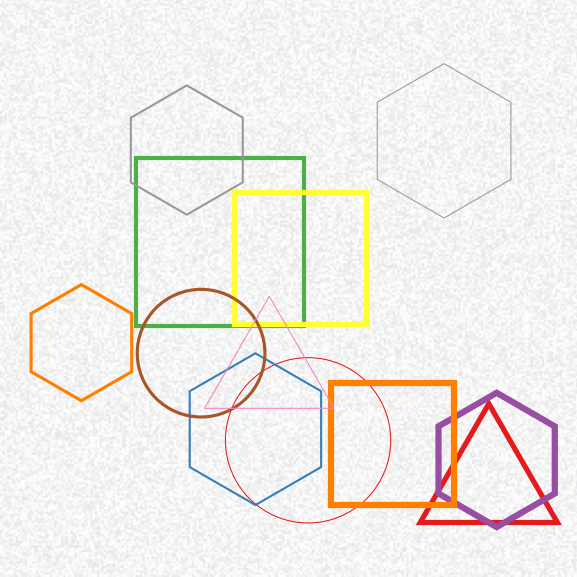[{"shape": "triangle", "thickness": 2.5, "radius": 0.69, "center": [0.846, 0.163]}, {"shape": "circle", "thickness": 0.5, "radius": 0.72, "center": [0.533, 0.237]}, {"shape": "hexagon", "thickness": 1, "radius": 0.66, "center": [0.442, 0.256]}, {"shape": "square", "thickness": 2, "radius": 0.73, "center": [0.381, 0.58]}, {"shape": "hexagon", "thickness": 3, "radius": 0.58, "center": [0.86, 0.203]}, {"shape": "square", "thickness": 3, "radius": 0.53, "center": [0.68, 0.23]}, {"shape": "hexagon", "thickness": 1.5, "radius": 0.5, "center": [0.141, 0.406]}, {"shape": "square", "thickness": 2.5, "radius": 0.57, "center": [0.519, 0.553]}, {"shape": "circle", "thickness": 1.5, "radius": 0.55, "center": [0.348, 0.388]}, {"shape": "triangle", "thickness": 0.5, "radius": 0.65, "center": [0.466, 0.357]}, {"shape": "hexagon", "thickness": 1, "radius": 0.56, "center": [0.323, 0.739]}, {"shape": "hexagon", "thickness": 0.5, "radius": 0.67, "center": [0.769, 0.755]}]